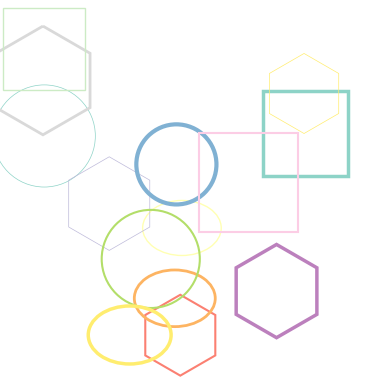[{"shape": "square", "thickness": 2.5, "radius": 0.55, "center": [0.793, 0.652]}, {"shape": "circle", "thickness": 0.5, "radius": 0.66, "center": [0.115, 0.647]}, {"shape": "oval", "thickness": 1, "radius": 0.51, "center": [0.473, 0.408]}, {"shape": "hexagon", "thickness": 0.5, "radius": 0.61, "center": [0.284, 0.471]}, {"shape": "hexagon", "thickness": 1.5, "radius": 0.53, "center": [0.468, 0.129]}, {"shape": "circle", "thickness": 3, "radius": 0.52, "center": [0.458, 0.573]}, {"shape": "oval", "thickness": 2, "radius": 0.53, "center": [0.454, 0.225]}, {"shape": "circle", "thickness": 1.5, "radius": 0.64, "center": [0.392, 0.327]}, {"shape": "square", "thickness": 1.5, "radius": 0.64, "center": [0.645, 0.526]}, {"shape": "hexagon", "thickness": 2, "radius": 0.71, "center": [0.112, 0.791]}, {"shape": "hexagon", "thickness": 2.5, "radius": 0.61, "center": [0.718, 0.244]}, {"shape": "square", "thickness": 1, "radius": 0.53, "center": [0.114, 0.873]}, {"shape": "oval", "thickness": 2.5, "radius": 0.54, "center": [0.337, 0.13]}, {"shape": "hexagon", "thickness": 0.5, "radius": 0.52, "center": [0.79, 0.757]}]